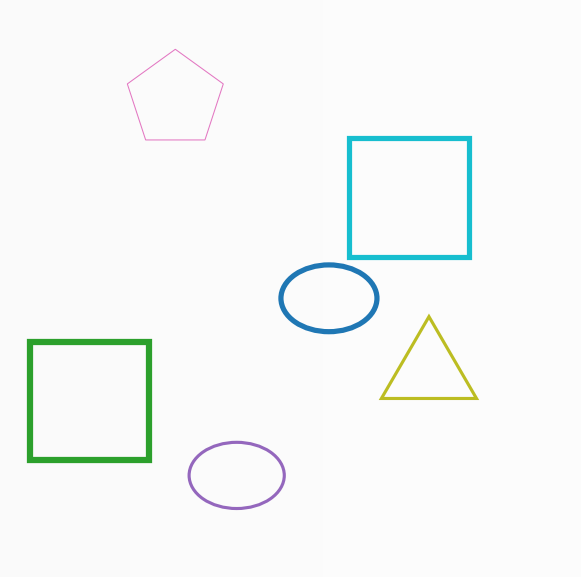[{"shape": "oval", "thickness": 2.5, "radius": 0.41, "center": [0.566, 0.483]}, {"shape": "square", "thickness": 3, "radius": 0.51, "center": [0.154, 0.305]}, {"shape": "oval", "thickness": 1.5, "radius": 0.41, "center": [0.407, 0.176]}, {"shape": "pentagon", "thickness": 0.5, "radius": 0.43, "center": [0.302, 0.827]}, {"shape": "triangle", "thickness": 1.5, "radius": 0.47, "center": [0.738, 0.356]}, {"shape": "square", "thickness": 2.5, "radius": 0.52, "center": [0.703, 0.657]}]